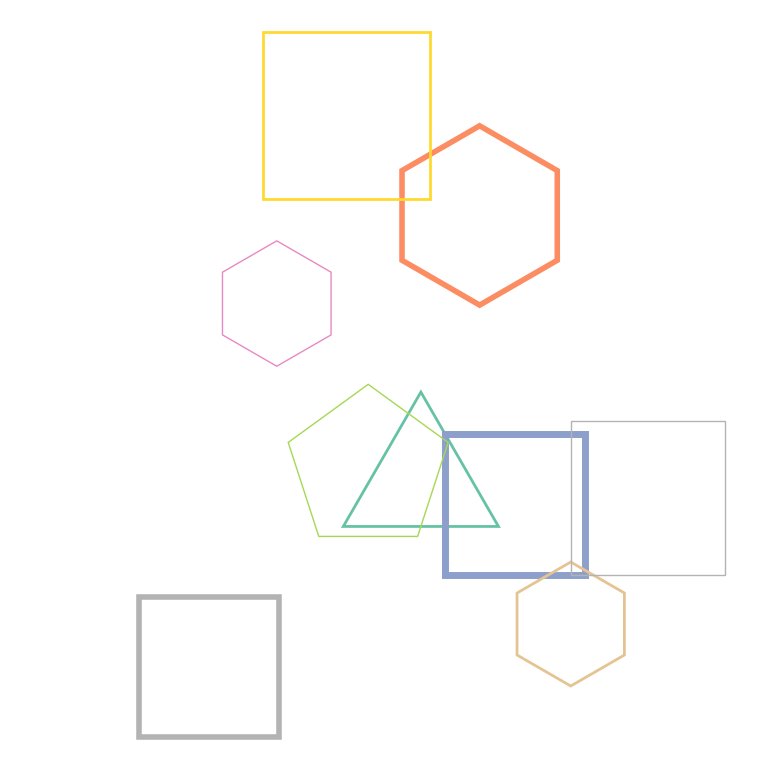[{"shape": "triangle", "thickness": 1, "radius": 0.58, "center": [0.547, 0.374]}, {"shape": "hexagon", "thickness": 2, "radius": 0.58, "center": [0.623, 0.72]}, {"shape": "square", "thickness": 2.5, "radius": 0.46, "center": [0.669, 0.345]}, {"shape": "hexagon", "thickness": 0.5, "radius": 0.41, "center": [0.359, 0.606]}, {"shape": "pentagon", "thickness": 0.5, "radius": 0.55, "center": [0.478, 0.392]}, {"shape": "square", "thickness": 1, "radius": 0.54, "center": [0.449, 0.85]}, {"shape": "hexagon", "thickness": 1, "radius": 0.4, "center": [0.741, 0.19]}, {"shape": "square", "thickness": 2, "radius": 0.45, "center": [0.271, 0.134]}, {"shape": "square", "thickness": 0.5, "radius": 0.5, "center": [0.842, 0.353]}]